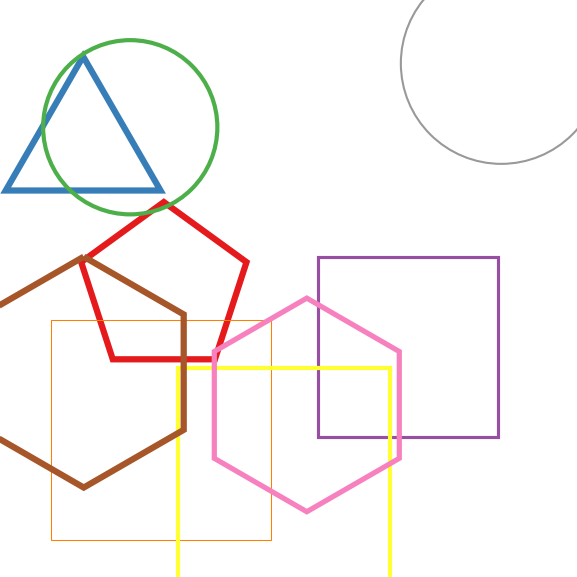[{"shape": "pentagon", "thickness": 3, "radius": 0.75, "center": [0.284, 0.499]}, {"shape": "triangle", "thickness": 3, "radius": 0.77, "center": [0.144, 0.747]}, {"shape": "circle", "thickness": 2, "radius": 0.75, "center": [0.226, 0.779]}, {"shape": "square", "thickness": 1.5, "radius": 0.78, "center": [0.706, 0.398]}, {"shape": "square", "thickness": 0.5, "radius": 0.95, "center": [0.279, 0.255]}, {"shape": "square", "thickness": 2, "radius": 0.92, "center": [0.492, 0.178]}, {"shape": "hexagon", "thickness": 3, "radius": 1.0, "center": [0.145, 0.355]}, {"shape": "hexagon", "thickness": 2.5, "radius": 0.92, "center": [0.531, 0.298]}, {"shape": "circle", "thickness": 1, "radius": 0.87, "center": [0.868, 0.889]}]